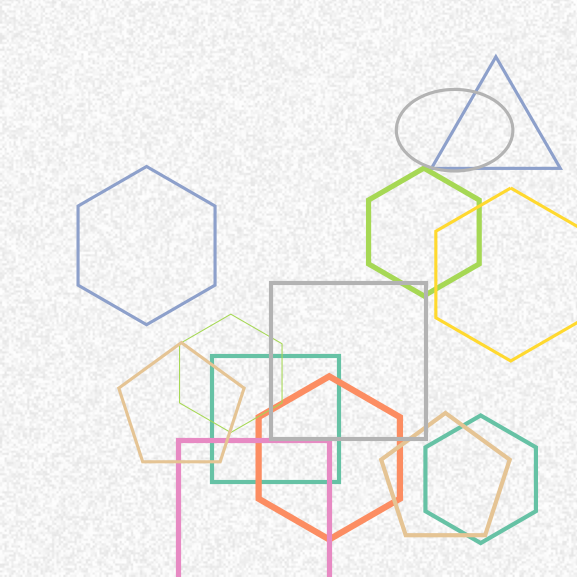[{"shape": "hexagon", "thickness": 2, "radius": 0.55, "center": [0.832, 0.169]}, {"shape": "square", "thickness": 2, "radius": 0.55, "center": [0.477, 0.273]}, {"shape": "hexagon", "thickness": 3, "radius": 0.71, "center": [0.57, 0.206]}, {"shape": "hexagon", "thickness": 1.5, "radius": 0.68, "center": [0.254, 0.574]}, {"shape": "triangle", "thickness": 1.5, "radius": 0.64, "center": [0.859, 0.772]}, {"shape": "square", "thickness": 2.5, "radius": 0.65, "center": [0.44, 0.106]}, {"shape": "hexagon", "thickness": 2.5, "radius": 0.55, "center": [0.734, 0.597]}, {"shape": "hexagon", "thickness": 0.5, "radius": 0.51, "center": [0.4, 0.353]}, {"shape": "hexagon", "thickness": 1.5, "radius": 0.75, "center": [0.884, 0.524]}, {"shape": "pentagon", "thickness": 1.5, "radius": 0.57, "center": [0.314, 0.292]}, {"shape": "pentagon", "thickness": 2, "radius": 0.59, "center": [0.771, 0.167]}, {"shape": "oval", "thickness": 1.5, "radius": 0.5, "center": [0.787, 0.774]}, {"shape": "square", "thickness": 2, "radius": 0.67, "center": [0.604, 0.374]}]